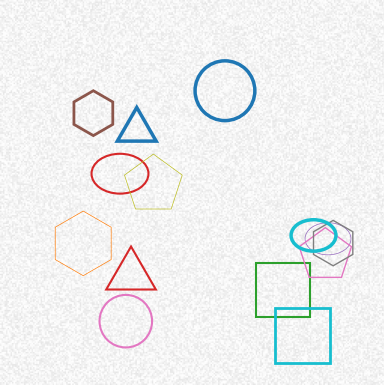[{"shape": "triangle", "thickness": 2.5, "radius": 0.29, "center": [0.355, 0.663]}, {"shape": "circle", "thickness": 2.5, "radius": 0.39, "center": [0.584, 0.764]}, {"shape": "hexagon", "thickness": 0.5, "radius": 0.42, "center": [0.216, 0.368]}, {"shape": "square", "thickness": 1.5, "radius": 0.35, "center": [0.734, 0.247]}, {"shape": "triangle", "thickness": 1.5, "radius": 0.37, "center": [0.34, 0.285]}, {"shape": "oval", "thickness": 1.5, "radius": 0.37, "center": [0.312, 0.549]}, {"shape": "oval", "thickness": 0.5, "radius": 0.3, "center": [0.852, 0.38]}, {"shape": "hexagon", "thickness": 2, "radius": 0.29, "center": [0.242, 0.706]}, {"shape": "circle", "thickness": 1.5, "radius": 0.34, "center": [0.327, 0.166]}, {"shape": "pentagon", "thickness": 1, "radius": 0.36, "center": [0.845, 0.337]}, {"shape": "hexagon", "thickness": 1, "radius": 0.29, "center": [0.865, 0.369]}, {"shape": "pentagon", "thickness": 0.5, "radius": 0.39, "center": [0.398, 0.521]}, {"shape": "square", "thickness": 2, "radius": 0.36, "center": [0.786, 0.13]}, {"shape": "oval", "thickness": 2.5, "radius": 0.29, "center": [0.814, 0.388]}]